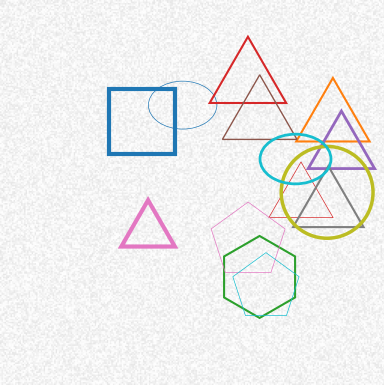[{"shape": "oval", "thickness": 0.5, "radius": 0.44, "center": [0.474, 0.727]}, {"shape": "square", "thickness": 3, "radius": 0.43, "center": [0.37, 0.684]}, {"shape": "triangle", "thickness": 1.5, "radius": 0.55, "center": [0.865, 0.688]}, {"shape": "hexagon", "thickness": 1.5, "radius": 0.53, "center": [0.674, 0.281]}, {"shape": "triangle", "thickness": 0.5, "radius": 0.48, "center": [0.782, 0.483]}, {"shape": "triangle", "thickness": 1.5, "radius": 0.57, "center": [0.644, 0.79]}, {"shape": "triangle", "thickness": 2, "radius": 0.5, "center": [0.887, 0.612]}, {"shape": "triangle", "thickness": 1, "radius": 0.56, "center": [0.674, 0.694]}, {"shape": "pentagon", "thickness": 0.5, "radius": 0.51, "center": [0.644, 0.374]}, {"shape": "triangle", "thickness": 3, "radius": 0.4, "center": [0.385, 0.4]}, {"shape": "triangle", "thickness": 1.5, "radius": 0.53, "center": [0.853, 0.463]}, {"shape": "circle", "thickness": 2.5, "radius": 0.6, "center": [0.85, 0.5]}, {"shape": "oval", "thickness": 2, "radius": 0.46, "center": [0.768, 0.587]}, {"shape": "pentagon", "thickness": 0.5, "radius": 0.45, "center": [0.691, 0.253]}]